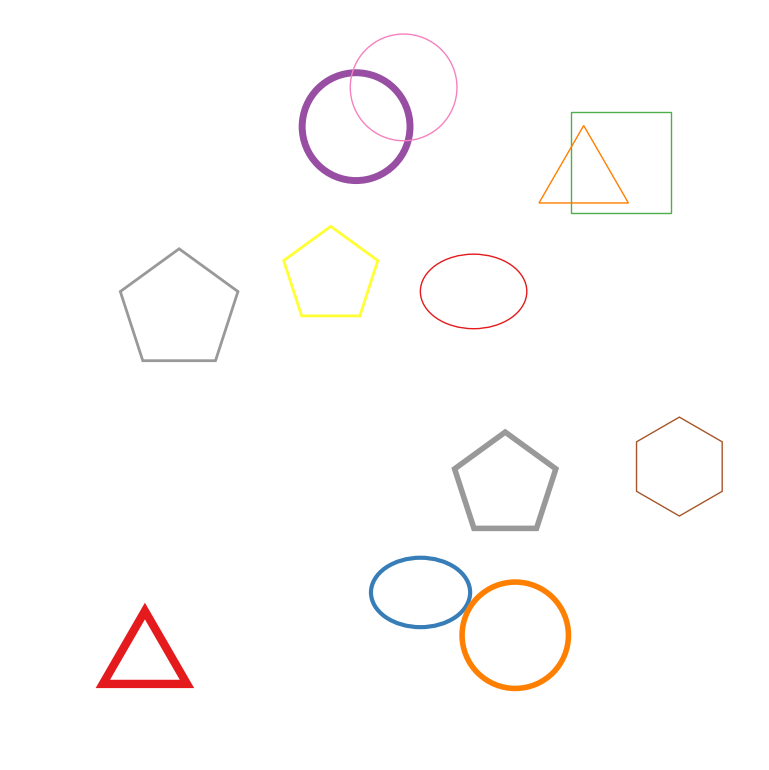[{"shape": "triangle", "thickness": 3, "radius": 0.32, "center": [0.188, 0.143]}, {"shape": "oval", "thickness": 0.5, "radius": 0.35, "center": [0.615, 0.622]}, {"shape": "oval", "thickness": 1.5, "radius": 0.32, "center": [0.546, 0.231]}, {"shape": "square", "thickness": 0.5, "radius": 0.33, "center": [0.806, 0.789]}, {"shape": "circle", "thickness": 2.5, "radius": 0.35, "center": [0.462, 0.836]}, {"shape": "circle", "thickness": 2, "radius": 0.35, "center": [0.669, 0.175]}, {"shape": "triangle", "thickness": 0.5, "radius": 0.34, "center": [0.758, 0.77]}, {"shape": "pentagon", "thickness": 1, "radius": 0.32, "center": [0.43, 0.642]}, {"shape": "hexagon", "thickness": 0.5, "radius": 0.32, "center": [0.882, 0.394]}, {"shape": "circle", "thickness": 0.5, "radius": 0.35, "center": [0.524, 0.887]}, {"shape": "pentagon", "thickness": 1, "radius": 0.4, "center": [0.233, 0.597]}, {"shape": "pentagon", "thickness": 2, "radius": 0.35, "center": [0.656, 0.37]}]